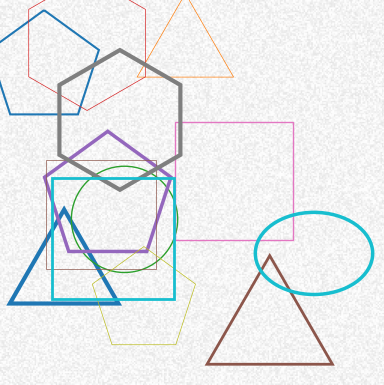[{"shape": "pentagon", "thickness": 1.5, "radius": 0.75, "center": [0.115, 0.824]}, {"shape": "triangle", "thickness": 3, "radius": 0.81, "center": [0.167, 0.293]}, {"shape": "triangle", "thickness": 0.5, "radius": 0.72, "center": [0.481, 0.872]}, {"shape": "circle", "thickness": 1, "radius": 0.69, "center": [0.323, 0.43]}, {"shape": "hexagon", "thickness": 0.5, "radius": 0.88, "center": [0.226, 0.888]}, {"shape": "pentagon", "thickness": 2.5, "radius": 0.86, "center": [0.28, 0.486]}, {"shape": "triangle", "thickness": 2, "radius": 0.94, "center": [0.701, 0.148]}, {"shape": "square", "thickness": 0.5, "radius": 0.71, "center": [0.263, 0.443]}, {"shape": "square", "thickness": 1, "radius": 0.77, "center": [0.608, 0.53]}, {"shape": "hexagon", "thickness": 3, "radius": 0.91, "center": [0.311, 0.689]}, {"shape": "pentagon", "thickness": 0.5, "radius": 0.7, "center": [0.374, 0.219]}, {"shape": "square", "thickness": 2, "radius": 0.79, "center": [0.293, 0.38]}, {"shape": "oval", "thickness": 2.5, "radius": 0.76, "center": [0.816, 0.342]}]